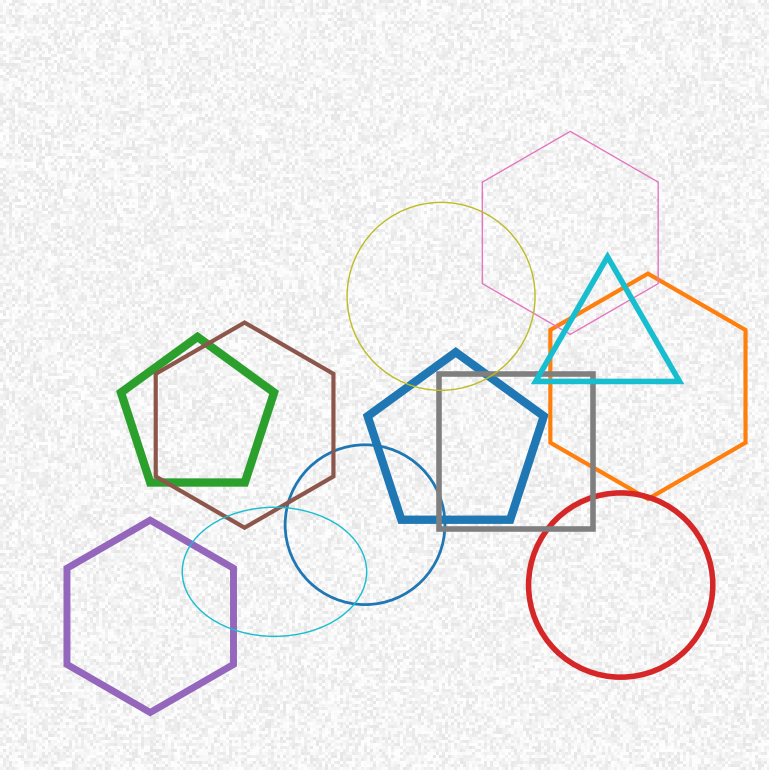[{"shape": "pentagon", "thickness": 3, "radius": 0.6, "center": [0.592, 0.422]}, {"shape": "circle", "thickness": 1, "radius": 0.52, "center": [0.474, 0.319]}, {"shape": "hexagon", "thickness": 1.5, "radius": 0.73, "center": [0.841, 0.498]}, {"shape": "pentagon", "thickness": 3, "radius": 0.52, "center": [0.257, 0.458]}, {"shape": "circle", "thickness": 2, "radius": 0.6, "center": [0.806, 0.24]}, {"shape": "hexagon", "thickness": 2.5, "radius": 0.62, "center": [0.195, 0.2]}, {"shape": "hexagon", "thickness": 1.5, "radius": 0.67, "center": [0.318, 0.448]}, {"shape": "hexagon", "thickness": 0.5, "radius": 0.66, "center": [0.741, 0.698]}, {"shape": "square", "thickness": 2, "radius": 0.5, "center": [0.67, 0.414]}, {"shape": "circle", "thickness": 0.5, "radius": 0.61, "center": [0.573, 0.615]}, {"shape": "triangle", "thickness": 2, "radius": 0.54, "center": [0.789, 0.559]}, {"shape": "oval", "thickness": 0.5, "radius": 0.6, "center": [0.356, 0.257]}]